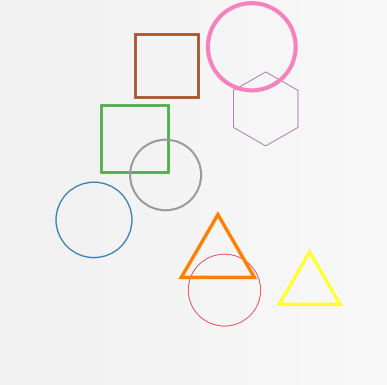[{"shape": "circle", "thickness": 0.5, "radius": 0.47, "center": [0.579, 0.246]}, {"shape": "circle", "thickness": 1, "radius": 0.49, "center": [0.243, 0.429]}, {"shape": "square", "thickness": 2, "radius": 0.43, "center": [0.348, 0.64]}, {"shape": "hexagon", "thickness": 0.5, "radius": 0.48, "center": [0.686, 0.717]}, {"shape": "triangle", "thickness": 2.5, "radius": 0.54, "center": [0.562, 0.334]}, {"shape": "triangle", "thickness": 2.5, "radius": 0.45, "center": [0.799, 0.255]}, {"shape": "square", "thickness": 2, "radius": 0.41, "center": [0.43, 0.83]}, {"shape": "circle", "thickness": 3, "radius": 0.57, "center": [0.65, 0.879]}, {"shape": "circle", "thickness": 1.5, "radius": 0.46, "center": [0.427, 0.545]}]